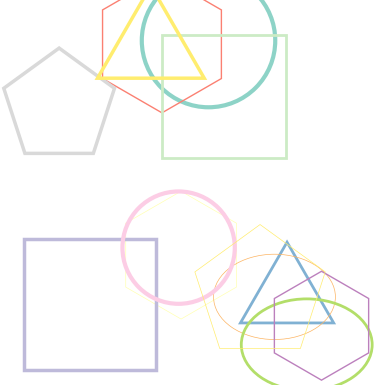[{"shape": "circle", "thickness": 3, "radius": 0.87, "center": [0.542, 0.895]}, {"shape": "hexagon", "thickness": 0.5, "radius": 0.83, "center": [0.47, 0.337]}, {"shape": "square", "thickness": 2.5, "radius": 0.85, "center": [0.233, 0.209]}, {"shape": "hexagon", "thickness": 1, "radius": 0.89, "center": [0.421, 0.885]}, {"shape": "triangle", "thickness": 2, "radius": 0.7, "center": [0.746, 0.231]}, {"shape": "oval", "thickness": 0.5, "radius": 0.79, "center": [0.713, 0.229]}, {"shape": "oval", "thickness": 2, "radius": 0.85, "center": [0.797, 0.105]}, {"shape": "circle", "thickness": 3, "radius": 0.73, "center": [0.464, 0.357]}, {"shape": "pentagon", "thickness": 2.5, "radius": 0.76, "center": [0.154, 0.724]}, {"shape": "hexagon", "thickness": 1, "radius": 0.71, "center": [0.835, 0.154]}, {"shape": "square", "thickness": 2, "radius": 0.8, "center": [0.582, 0.75]}, {"shape": "pentagon", "thickness": 0.5, "radius": 0.89, "center": [0.675, 0.239]}, {"shape": "triangle", "thickness": 2.5, "radius": 0.8, "center": [0.392, 0.877]}]